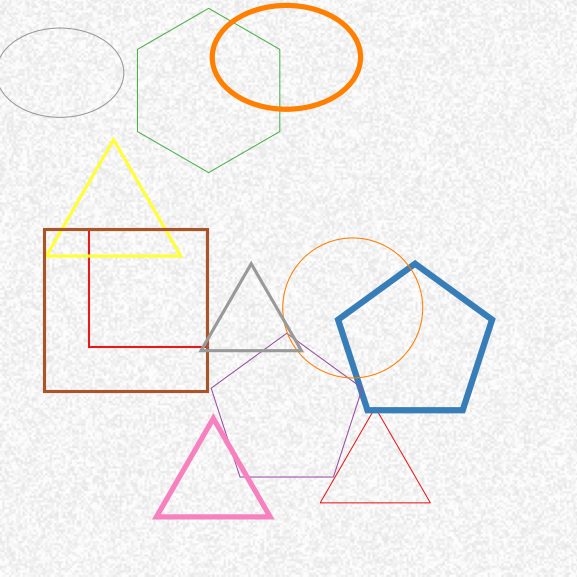[{"shape": "square", "thickness": 1, "radius": 0.51, "center": [0.256, 0.5]}, {"shape": "triangle", "thickness": 0.5, "radius": 0.55, "center": [0.65, 0.183]}, {"shape": "pentagon", "thickness": 3, "radius": 0.7, "center": [0.719, 0.402]}, {"shape": "hexagon", "thickness": 0.5, "radius": 0.71, "center": [0.361, 0.842]}, {"shape": "pentagon", "thickness": 0.5, "radius": 0.69, "center": [0.497, 0.284]}, {"shape": "oval", "thickness": 2.5, "radius": 0.64, "center": [0.496, 0.9]}, {"shape": "circle", "thickness": 0.5, "radius": 0.61, "center": [0.611, 0.466]}, {"shape": "triangle", "thickness": 1.5, "radius": 0.67, "center": [0.197, 0.623]}, {"shape": "square", "thickness": 1.5, "radius": 0.7, "center": [0.217, 0.462]}, {"shape": "triangle", "thickness": 2.5, "radius": 0.57, "center": [0.369, 0.161]}, {"shape": "triangle", "thickness": 1.5, "radius": 0.5, "center": [0.435, 0.442]}, {"shape": "oval", "thickness": 0.5, "radius": 0.55, "center": [0.104, 0.873]}]